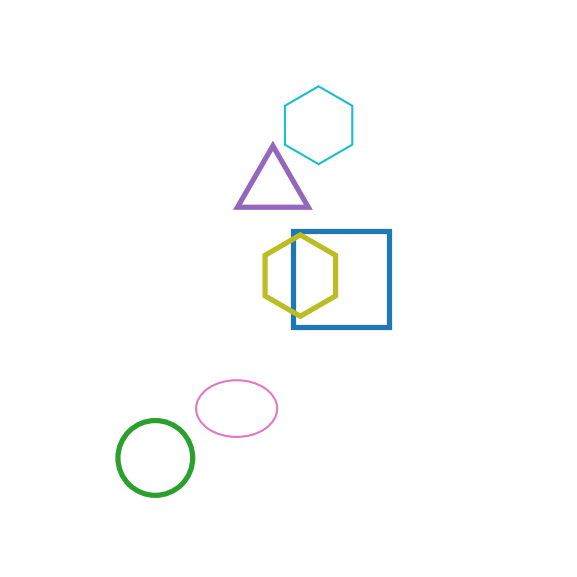[{"shape": "square", "thickness": 2.5, "radius": 0.41, "center": [0.591, 0.516]}, {"shape": "circle", "thickness": 2.5, "radius": 0.32, "center": [0.269, 0.206]}, {"shape": "triangle", "thickness": 2.5, "radius": 0.35, "center": [0.473, 0.676]}, {"shape": "oval", "thickness": 1, "radius": 0.35, "center": [0.41, 0.292]}, {"shape": "hexagon", "thickness": 2.5, "radius": 0.35, "center": [0.52, 0.522]}, {"shape": "hexagon", "thickness": 1, "radius": 0.34, "center": [0.552, 0.782]}]